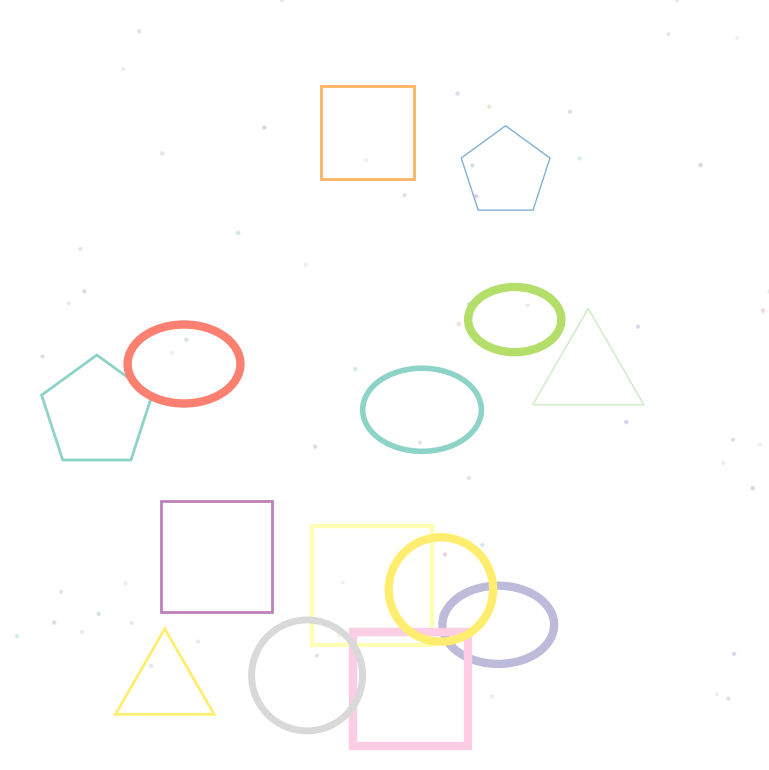[{"shape": "oval", "thickness": 2, "radius": 0.39, "center": [0.548, 0.468]}, {"shape": "pentagon", "thickness": 1, "radius": 0.38, "center": [0.126, 0.464]}, {"shape": "square", "thickness": 1.5, "radius": 0.39, "center": [0.483, 0.24]}, {"shape": "oval", "thickness": 3, "radius": 0.36, "center": [0.647, 0.189]}, {"shape": "oval", "thickness": 3, "radius": 0.37, "center": [0.239, 0.527]}, {"shape": "pentagon", "thickness": 0.5, "radius": 0.3, "center": [0.657, 0.776]}, {"shape": "square", "thickness": 1, "radius": 0.3, "center": [0.477, 0.828]}, {"shape": "oval", "thickness": 3, "radius": 0.3, "center": [0.669, 0.585]}, {"shape": "square", "thickness": 3, "radius": 0.37, "center": [0.533, 0.106]}, {"shape": "circle", "thickness": 2.5, "radius": 0.36, "center": [0.399, 0.123]}, {"shape": "square", "thickness": 1, "radius": 0.36, "center": [0.281, 0.277]}, {"shape": "triangle", "thickness": 0.5, "radius": 0.42, "center": [0.764, 0.516]}, {"shape": "circle", "thickness": 3, "radius": 0.34, "center": [0.573, 0.234]}, {"shape": "triangle", "thickness": 1, "radius": 0.37, "center": [0.214, 0.109]}]